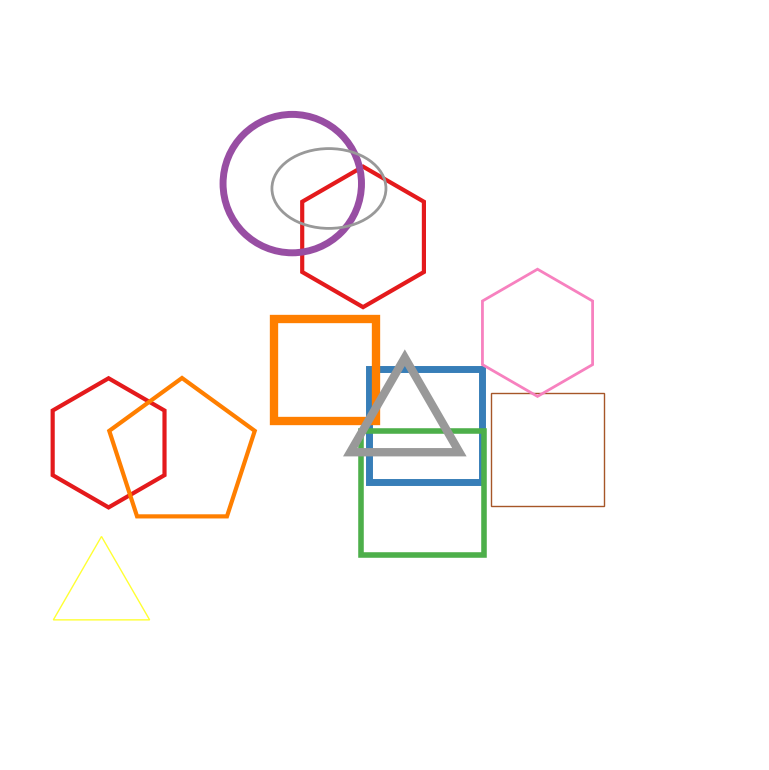[{"shape": "hexagon", "thickness": 1.5, "radius": 0.46, "center": [0.472, 0.692]}, {"shape": "hexagon", "thickness": 1.5, "radius": 0.42, "center": [0.141, 0.425]}, {"shape": "square", "thickness": 2.5, "radius": 0.37, "center": [0.553, 0.447]}, {"shape": "square", "thickness": 2, "radius": 0.4, "center": [0.549, 0.359]}, {"shape": "circle", "thickness": 2.5, "radius": 0.45, "center": [0.38, 0.762]}, {"shape": "square", "thickness": 3, "radius": 0.33, "center": [0.422, 0.52]}, {"shape": "pentagon", "thickness": 1.5, "radius": 0.5, "center": [0.236, 0.41]}, {"shape": "triangle", "thickness": 0.5, "radius": 0.36, "center": [0.132, 0.231]}, {"shape": "square", "thickness": 0.5, "radius": 0.37, "center": [0.711, 0.416]}, {"shape": "hexagon", "thickness": 1, "radius": 0.41, "center": [0.698, 0.568]}, {"shape": "triangle", "thickness": 3, "radius": 0.41, "center": [0.526, 0.454]}, {"shape": "oval", "thickness": 1, "radius": 0.37, "center": [0.427, 0.755]}]